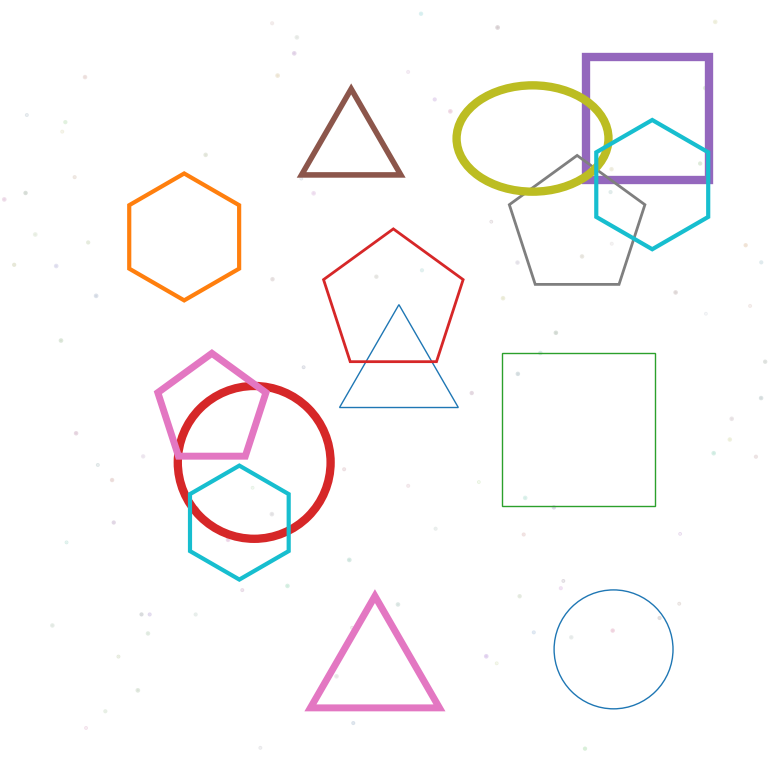[{"shape": "triangle", "thickness": 0.5, "radius": 0.45, "center": [0.518, 0.515]}, {"shape": "circle", "thickness": 0.5, "radius": 0.39, "center": [0.797, 0.157]}, {"shape": "hexagon", "thickness": 1.5, "radius": 0.41, "center": [0.239, 0.692]}, {"shape": "square", "thickness": 0.5, "radius": 0.5, "center": [0.752, 0.442]}, {"shape": "circle", "thickness": 3, "radius": 0.5, "center": [0.33, 0.399]}, {"shape": "pentagon", "thickness": 1, "radius": 0.48, "center": [0.511, 0.607]}, {"shape": "square", "thickness": 3, "radius": 0.4, "center": [0.841, 0.847]}, {"shape": "triangle", "thickness": 2, "radius": 0.37, "center": [0.456, 0.81]}, {"shape": "triangle", "thickness": 2.5, "radius": 0.48, "center": [0.487, 0.129]}, {"shape": "pentagon", "thickness": 2.5, "radius": 0.37, "center": [0.275, 0.467]}, {"shape": "pentagon", "thickness": 1, "radius": 0.46, "center": [0.75, 0.706]}, {"shape": "oval", "thickness": 3, "radius": 0.49, "center": [0.692, 0.82]}, {"shape": "hexagon", "thickness": 1.5, "radius": 0.42, "center": [0.847, 0.76]}, {"shape": "hexagon", "thickness": 1.5, "radius": 0.37, "center": [0.311, 0.321]}]